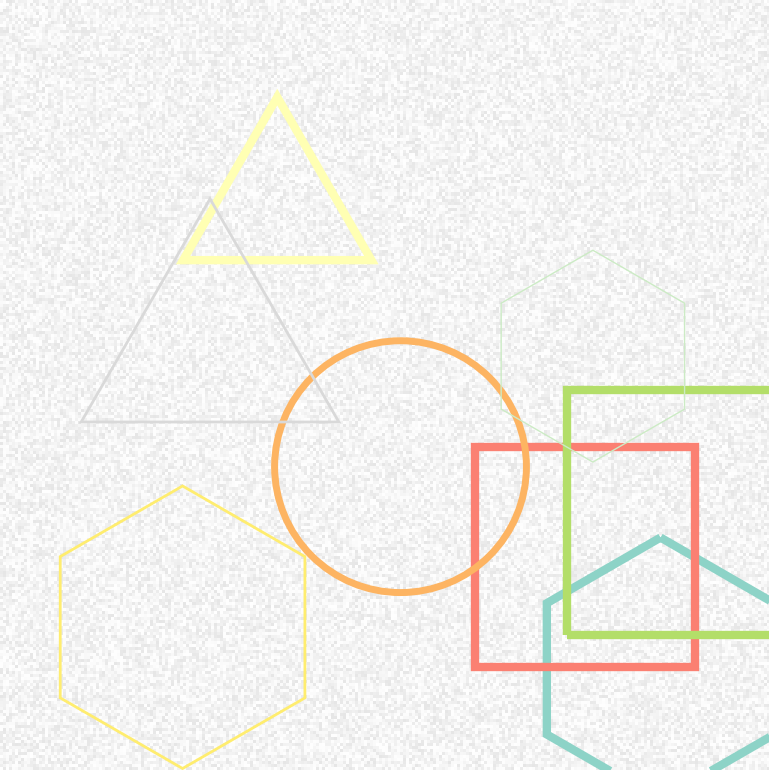[{"shape": "hexagon", "thickness": 3, "radius": 0.85, "center": [0.858, 0.131]}, {"shape": "triangle", "thickness": 3, "radius": 0.71, "center": [0.36, 0.733]}, {"shape": "square", "thickness": 3, "radius": 0.71, "center": [0.759, 0.277]}, {"shape": "circle", "thickness": 2.5, "radius": 0.82, "center": [0.52, 0.394]}, {"shape": "square", "thickness": 3, "radius": 0.8, "center": [0.895, 0.334]}, {"shape": "triangle", "thickness": 1, "radius": 0.97, "center": [0.273, 0.549]}, {"shape": "hexagon", "thickness": 0.5, "radius": 0.69, "center": [0.77, 0.537]}, {"shape": "hexagon", "thickness": 1, "radius": 0.92, "center": [0.237, 0.185]}]